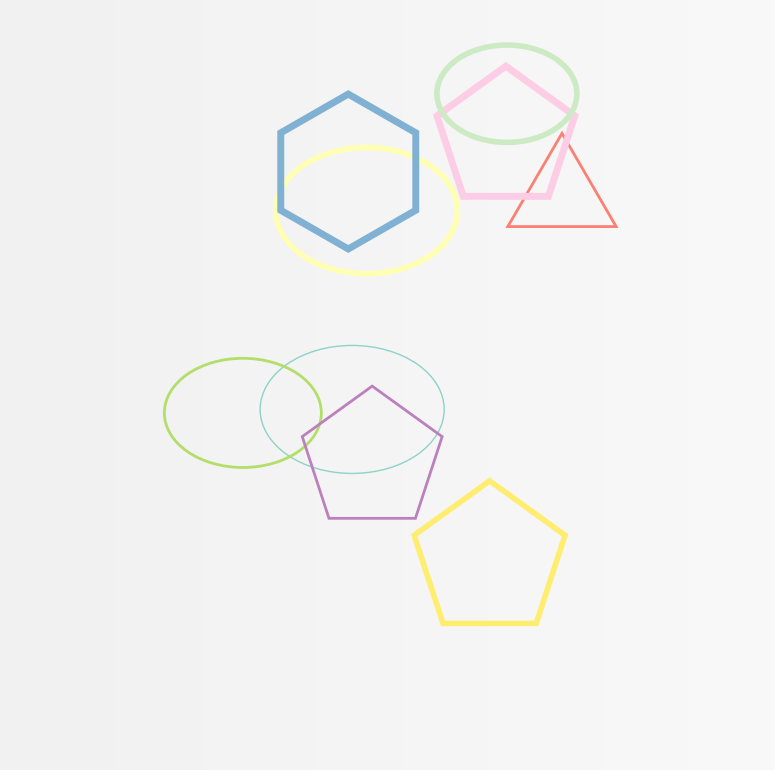[{"shape": "oval", "thickness": 0.5, "radius": 0.59, "center": [0.454, 0.468]}, {"shape": "oval", "thickness": 2, "radius": 0.59, "center": [0.473, 0.726]}, {"shape": "triangle", "thickness": 1, "radius": 0.4, "center": [0.725, 0.746]}, {"shape": "hexagon", "thickness": 2.5, "radius": 0.5, "center": [0.449, 0.777]}, {"shape": "oval", "thickness": 1, "radius": 0.51, "center": [0.313, 0.464]}, {"shape": "pentagon", "thickness": 2.5, "radius": 0.47, "center": [0.653, 0.821]}, {"shape": "pentagon", "thickness": 1, "radius": 0.47, "center": [0.48, 0.404]}, {"shape": "oval", "thickness": 2, "radius": 0.45, "center": [0.654, 0.878]}, {"shape": "pentagon", "thickness": 2, "radius": 0.51, "center": [0.632, 0.273]}]